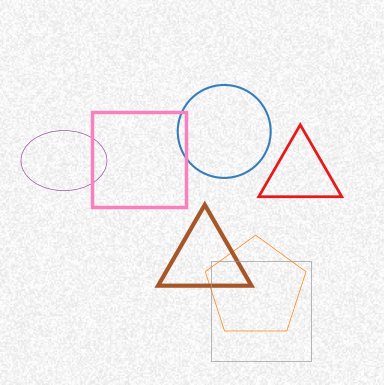[{"shape": "triangle", "thickness": 2, "radius": 0.62, "center": [0.78, 0.551]}, {"shape": "circle", "thickness": 1.5, "radius": 0.6, "center": [0.582, 0.659]}, {"shape": "oval", "thickness": 0.5, "radius": 0.56, "center": [0.166, 0.583]}, {"shape": "pentagon", "thickness": 0.5, "radius": 0.69, "center": [0.664, 0.252]}, {"shape": "triangle", "thickness": 3, "radius": 0.7, "center": [0.532, 0.328]}, {"shape": "square", "thickness": 2.5, "radius": 0.61, "center": [0.36, 0.586]}, {"shape": "square", "thickness": 0.5, "radius": 0.65, "center": [0.679, 0.191]}]